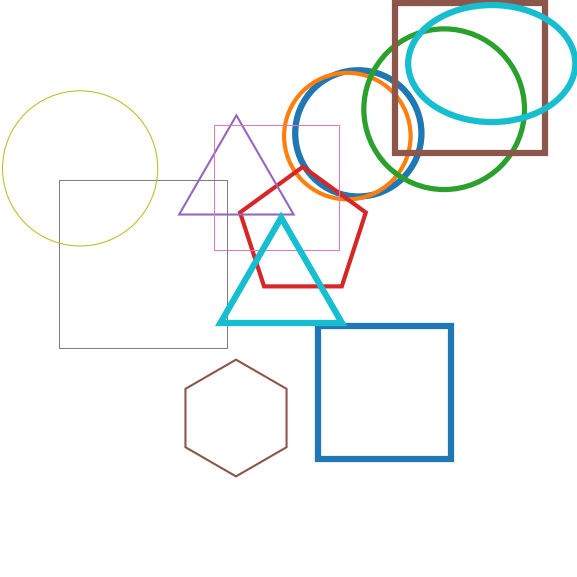[{"shape": "circle", "thickness": 3, "radius": 0.55, "center": [0.62, 0.768]}, {"shape": "square", "thickness": 3, "radius": 0.57, "center": [0.666, 0.319]}, {"shape": "circle", "thickness": 2, "radius": 0.55, "center": [0.601, 0.763]}, {"shape": "circle", "thickness": 2.5, "radius": 0.7, "center": [0.769, 0.81]}, {"shape": "pentagon", "thickness": 2, "radius": 0.57, "center": [0.525, 0.596]}, {"shape": "triangle", "thickness": 1, "radius": 0.57, "center": [0.409, 0.685]}, {"shape": "hexagon", "thickness": 1, "radius": 0.51, "center": [0.409, 0.275]}, {"shape": "square", "thickness": 3, "radius": 0.65, "center": [0.814, 0.864]}, {"shape": "square", "thickness": 0.5, "radius": 0.54, "center": [0.478, 0.674]}, {"shape": "square", "thickness": 0.5, "radius": 0.73, "center": [0.248, 0.542]}, {"shape": "circle", "thickness": 0.5, "radius": 0.67, "center": [0.139, 0.708]}, {"shape": "triangle", "thickness": 3, "radius": 0.61, "center": [0.487, 0.501]}, {"shape": "oval", "thickness": 3, "radius": 0.72, "center": [0.852, 0.889]}]